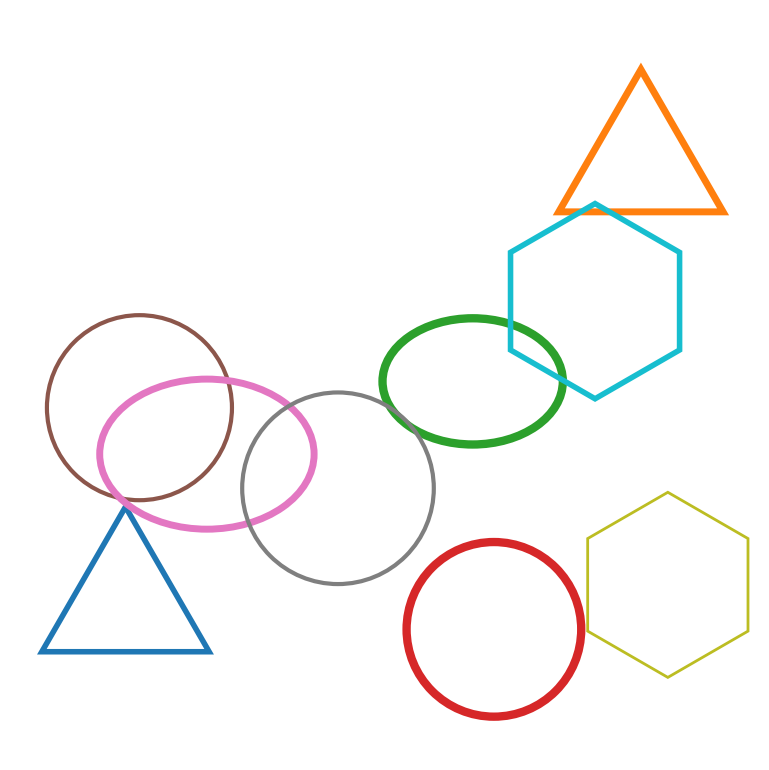[{"shape": "triangle", "thickness": 2, "radius": 0.63, "center": [0.163, 0.216]}, {"shape": "triangle", "thickness": 2.5, "radius": 0.62, "center": [0.832, 0.786]}, {"shape": "oval", "thickness": 3, "radius": 0.59, "center": [0.614, 0.505]}, {"shape": "circle", "thickness": 3, "radius": 0.57, "center": [0.641, 0.183]}, {"shape": "circle", "thickness": 1.5, "radius": 0.6, "center": [0.181, 0.471]}, {"shape": "oval", "thickness": 2.5, "radius": 0.7, "center": [0.269, 0.41]}, {"shape": "circle", "thickness": 1.5, "radius": 0.62, "center": [0.439, 0.366]}, {"shape": "hexagon", "thickness": 1, "radius": 0.6, "center": [0.867, 0.24]}, {"shape": "hexagon", "thickness": 2, "radius": 0.63, "center": [0.773, 0.609]}]